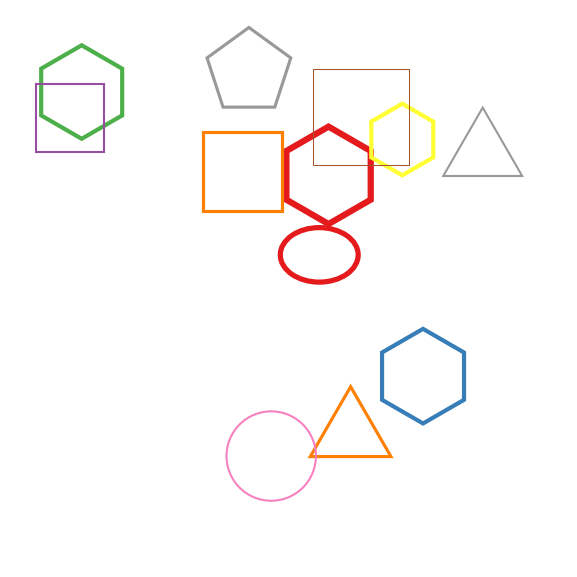[{"shape": "hexagon", "thickness": 3, "radius": 0.42, "center": [0.569, 0.696]}, {"shape": "oval", "thickness": 2.5, "radius": 0.34, "center": [0.553, 0.558]}, {"shape": "hexagon", "thickness": 2, "radius": 0.41, "center": [0.733, 0.348]}, {"shape": "hexagon", "thickness": 2, "radius": 0.4, "center": [0.141, 0.84]}, {"shape": "square", "thickness": 1, "radius": 0.29, "center": [0.121, 0.795]}, {"shape": "square", "thickness": 1.5, "radius": 0.34, "center": [0.42, 0.702]}, {"shape": "triangle", "thickness": 1.5, "radius": 0.4, "center": [0.607, 0.249]}, {"shape": "hexagon", "thickness": 2, "radius": 0.31, "center": [0.697, 0.758]}, {"shape": "square", "thickness": 0.5, "radius": 0.42, "center": [0.625, 0.796]}, {"shape": "circle", "thickness": 1, "radius": 0.39, "center": [0.47, 0.209]}, {"shape": "pentagon", "thickness": 1.5, "radius": 0.38, "center": [0.431, 0.875]}, {"shape": "triangle", "thickness": 1, "radius": 0.39, "center": [0.836, 0.734]}]